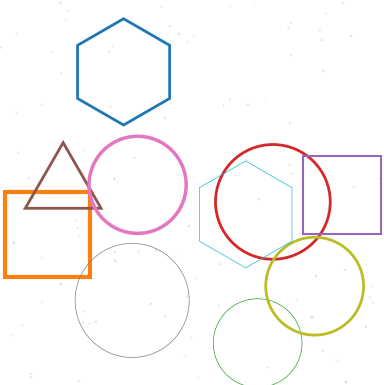[{"shape": "hexagon", "thickness": 2, "radius": 0.69, "center": [0.321, 0.813]}, {"shape": "square", "thickness": 3, "radius": 0.55, "center": [0.124, 0.392]}, {"shape": "circle", "thickness": 0.5, "radius": 0.58, "center": [0.669, 0.109]}, {"shape": "circle", "thickness": 2, "radius": 0.75, "center": [0.709, 0.476]}, {"shape": "square", "thickness": 1.5, "radius": 0.51, "center": [0.889, 0.493]}, {"shape": "triangle", "thickness": 2, "radius": 0.57, "center": [0.164, 0.516]}, {"shape": "circle", "thickness": 2.5, "radius": 0.63, "center": [0.357, 0.52]}, {"shape": "circle", "thickness": 0.5, "radius": 0.74, "center": [0.343, 0.22]}, {"shape": "circle", "thickness": 2, "radius": 0.64, "center": [0.817, 0.257]}, {"shape": "hexagon", "thickness": 0.5, "radius": 0.69, "center": [0.638, 0.443]}]